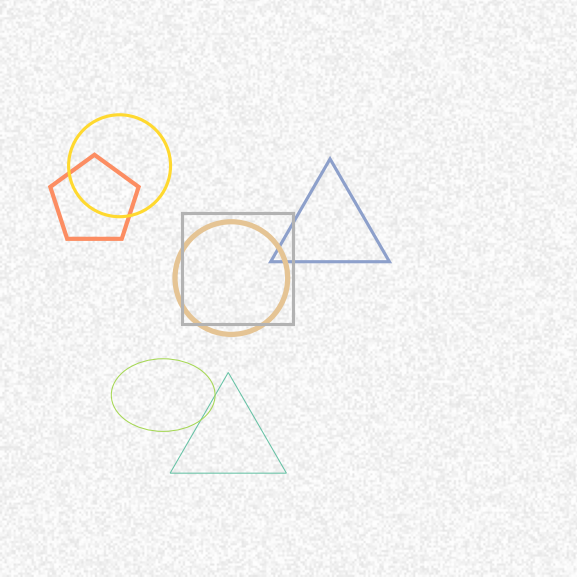[{"shape": "triangle", "thickness": 0.5, "radius": 0.58, "center": [0.395, 0.238]}, {"shape": "pentagon", "thickness": 2, "radius": 0.4, "center": [0.164, 0.651]}, {"shape": "triangle", "thickness": 1.5, "radius": 0.59, "center": [0.572, 0.605]}, {"shape": "oval", "thickness": 0.5, "radius": 0.45, "center": [0.283, 0.315]}, {"shape": "circle", "thickness": 1.5, "radius": 0.44, "center": [0.207, 0.712]}, {"shape": "circle", "thickness": 2.5, "radius": 0.49, "center": [0.401, 0.518]}, {"shape": "square", "thickness": 1.5, "radius": 0.48, "center": [0.412, 0.534]}]